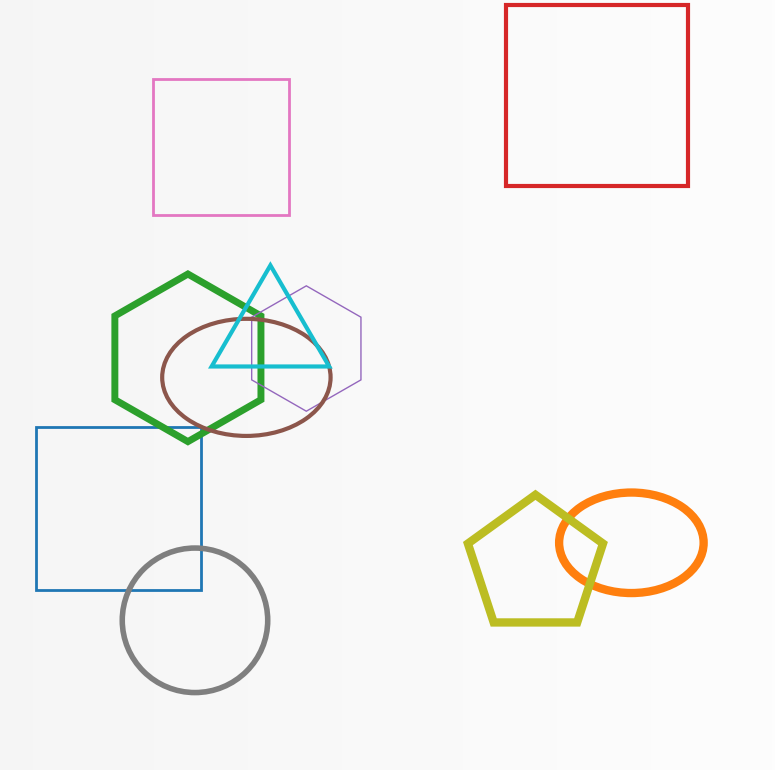[{"shape": "square", "thickness": 1, "radius": 0.53, "center": [0.153, 0.339]}, {"shape": "oval", "thickness": 3, "radius": 0.47, "center": [0.815, 0.295]}, {"shape": "hexagon", "thickness": 2.5, "radius": 0.54, "center": [0.242, 0.535]}, {"shape": "square", "thickness": 1.5, "radius": 0.59, "center": [0.77, 0.876]}, {"shape": "hexagon", "thickness": 0.5, "radius": 0.41, "center": [0.395, 0.547]}, {"shape": "oval", "thickness": 1.5, "radius": 0.54, "center": [0.318, 0.51]}, {"shape": "square", "thickness": 1, "radius": 0.44, "center": [0.285, 0.809]}, {"shape": "circle", "thickness": 2, "radius": 0.47, "center": [0.252, 0.194]}, {"shape": "pentagon", "thickness": 3, "radius": 0.46, "center": [0.691, 0.266]}, {"shape": "triangle", "thickness": 1.5, "radius": 0.44, "center": [0.349, 0.568]}]